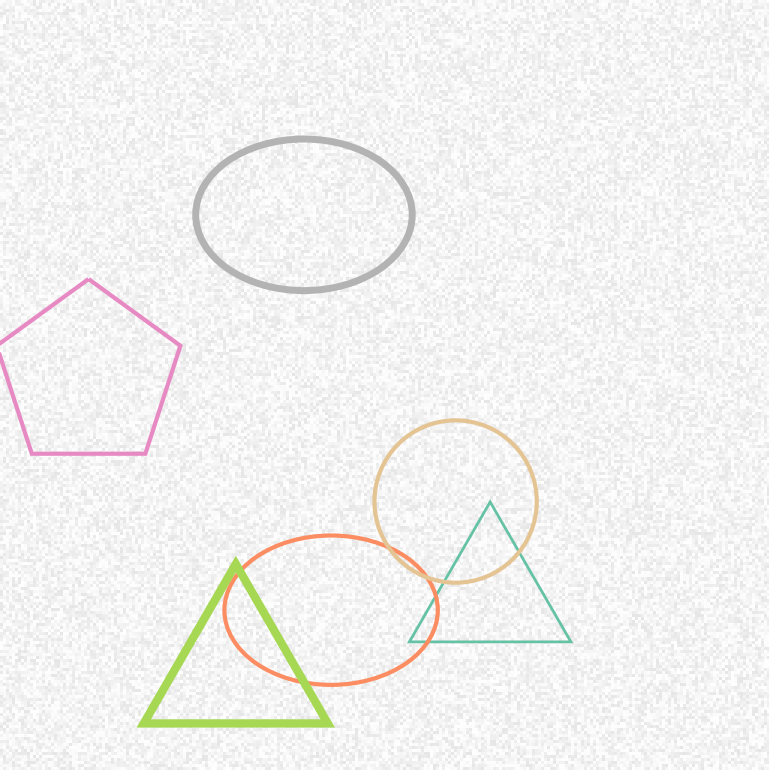[{"shape": "triangle", "thickness": 1, "radius": 0.61, "center": [0.637, 0.227]}, {"shape": "oval", "thickness": 1.5, "radius": 0.69, "center": [0.43, 0.208]}, {"shape": "pentagon", "thickness": 1.5, "radius": 0.63, "center": [0.115, 0.512]}, {"shape": "triangle", "thickness": 3, "radius": 0.69, "center": [0.306, 0.129]}, {"shape": "circle", "thickness": 1.5, "radius": 0.53, "center": [0.592, 0.349]}, {"shape": "oval", "thickness": 2.5, "radius": 0.7, "center": [0.395, 0.721]}]